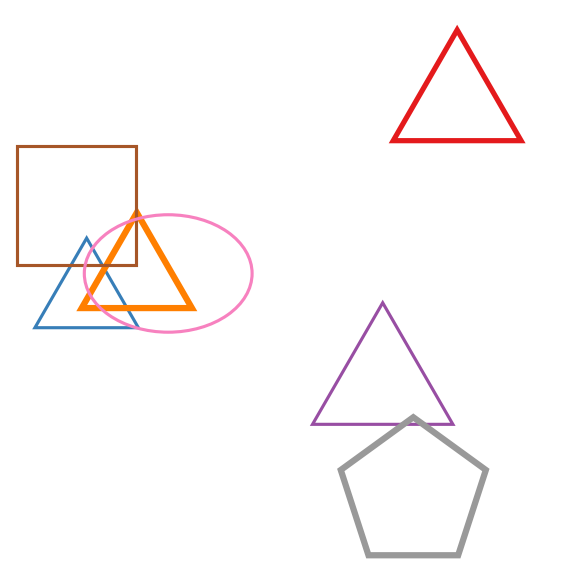[{"shape": "triangle", "thickness": 2.5, "radius": 0.64, "center": [0.792, 0.819]}, {"shape": "triangle", "thickness": 1.5, "radius": 0.52, "center": [0.15, 0.483]}, {"shape": "triangle", "thickness": 1.5, "radius": 0.7, "center": [0.663, 0.335]}, {"shape": "triangle", "thickness": 3, "radius": 0.55, "center": [0.237, 0.521]}, {"shape": "square", "thickness": 1.5, "radius": 0.51, "center": [0.133, 0.643]}, {"shape": "oval", "thickness": 1.5, "radius": 0.73, "center": [0.291, 0.526]}, {"shape": "pentagon", "thickness": 3, "radius": 0.66, "center": [0.716, 0.145]}]